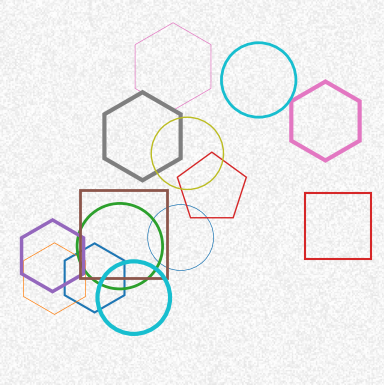[{"shape": "circle", "thickness": 0.5, "radius": 0.43, "center": [0.469, 0.383]}, {"shape": "hexagon", "thickness": 1.5, "radius": 0.45, "center": [0.246, 0.278]}, {"shape": "hexagon", "thickness": 0.5, "radius": 0.46, "center": [0.142, 0.276]}, {"shape": "circle", "thickness": 2, "radius": 0.56, "center": [0.311, 0.361]}, {"shape": "square", "thickness": 1.5, "radius": 0.43, "center": [0.877, 0.413]}, {"shape": "pentagon", "thickness": 1, "radius": 0.47, "center": [0.55, 0.511]}, {"shape": "hexagon", "thickness": 2.5, "radius": 0.47, "center": [0.137, 0.336]}, {"shape": "square", "thickness": 2, "radius": 0.57, "center": [0.321, 0.391]}, {"shape": "hexagon", "thickness": 0.5, "radius": 0.57, "center": [0.449, 0.827]}, {"shape": "hexagon", "thickness": 3, "radius": 0.51, "center": [0.845, 0.686]}, {"shape": "hexagon", "thickness": 3, "radius": 0.57, "center": [0.37, 0.646]}, {"shape": "circle", "thickness": 1, "radius": 0.47, "center": [0.487, 0.602]}, {"shape": "circle", "thickness": 2, "radius": 0.48, "center": [0.672, 0.792]}, {"shape": "circle", "thickness": 3, "radius": 0.47, "center": [0.347, 0.227]}]